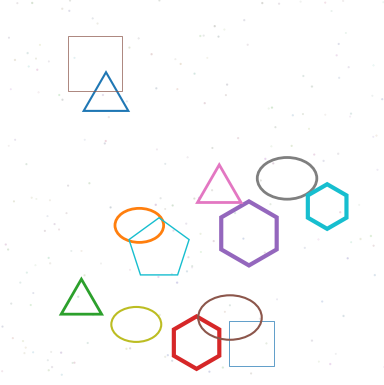[{"shape": "square", "thickness": 0.5, "radius": 0.3, "center": [0.653, 0.108]}, {"shape": "triangle", "thickness": 1.5, "radius": 0.33, "center": [0.275, 0.745]}, {"shape": "oval", "thickness": 2, "radius": 0.32, "center": [0.362, 0.415]}, {"shape": "triangle", "thickness": 2, "radius": 0.3, "center": [0.211, 0.214]}, {"shape": "hexagon", "thickness": 3, "radius": 0.34, "center": [0.511, 0.11]}, {"shape": "hexagon", "thickness": 3, "radius": 0.42, "center": [0.647, 0.394]}, {"shape": "oval", "thickness": 1.5, "radius": 0.41, "center": [0.597, 0.175]}, {"shape": "square", "thickness": 0.5, "radius": 0.36, "center": [0.247, 0.836]}, {"shape": "triangle", "thickness": 2, "radius": 0.33, "center": [0.569, 0.507]}, {"shape": "oval", "thickness": 2, "radius": 0.39, "center": [0.746, 0.537]}, {"shape": "oval", "thickness": 1.5, "radius": 0.32, "center": [0.354, 0.157]}, {"shape": "hexagon", "thickness": 3, "radius": 0.29, "center": [0.85, 0.464]}, {"shape": "pentagon", "thickness": 1, "radius": 0.41, "center": [0.413, 0.352]}]